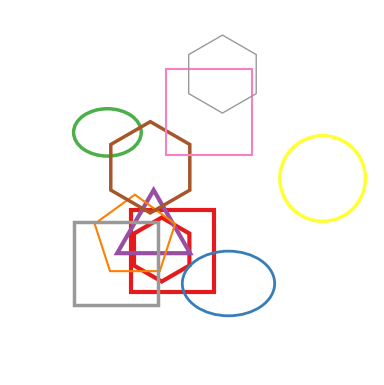[{"shape": "hexagon", "thickness": 3, "radius": 0.42, "center": [0.42, 0.352]}, {"shape": "square", "thickness": 3, "radius": 0.54, "center": [0.448, 0.349]}, {"shape": "oval", "thickness": 2, "radius": 0.6, "center": [0.593, 0.264]}, {"shape": "oval", "thickness": 2.5, "radius": 0.44, "center": [0.279, 0.656]}, {"shape": "triangle", "thickness": 3, "radius": 0.55, "center": [0.399, 0.397]}, {"shape": "pentagon", "thickness": 1.5, "radius": 0.55, "center": [0.35, 0.385]}, {"shape": "circle", "thickness": 2.5, "radius": 0.56, "center": [0.838, 0.536]}, {"shape": "hexagon", "thickness": 2.5, "radius": 0.59, "center": [0.39, 0.565]}, {"shape": "square", "thickness": 1.5, "radius": 0.56, "center": [0.544, 0.708]}, {"shape": "square", "thickness": 2.5, "radius": 0.54, "center": [0.301, 0.315]}, {"shape": "hexagon", "thickness": 1, "radius": 0.51, "center": [0.578, 0.808]}]